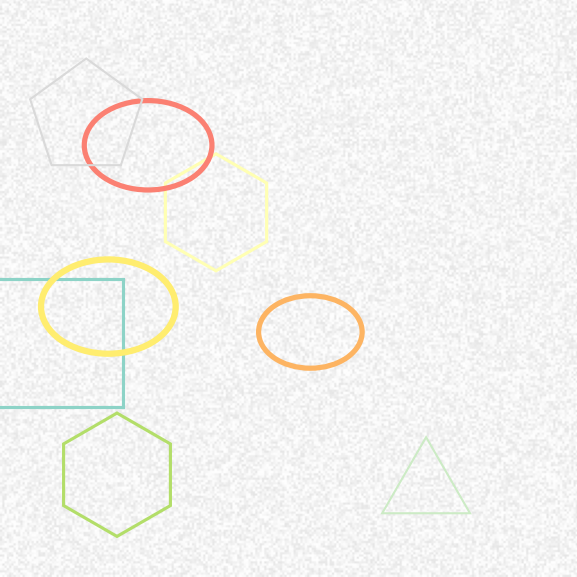[{"shape": "square", "thickness": 1.5, "radius": 0.55, "center": [0.102, 0.405]}, {"shape": "hexagon", "thickness": 1.5, "radius": 0.51, "center": [0.374, 0.631]}, {"shape": "oval", "thickness": 2.5, "radius": 0.55, "center": [0.256, 0.748]}, {"shape": "oval", "thickness": 2.5, "radius": 0.45, "center": [0.537, 0.424]}, {"shape": "hexagon", "thickness": 1.5, "radius": 0.53, "center": [0.203, 0.177]}, {"shape": "pentagon", "thickness": 1, "radius": 0.51, "center": [0.149, 0.796]}, {"shape": "triangle", "thickness": 1, "radius": 0.44, "center": [0.738, 0.154]}, {"shape": "oval", "thickness": 3, "radius": 0.58, "center": [0.188, 0.468]}]